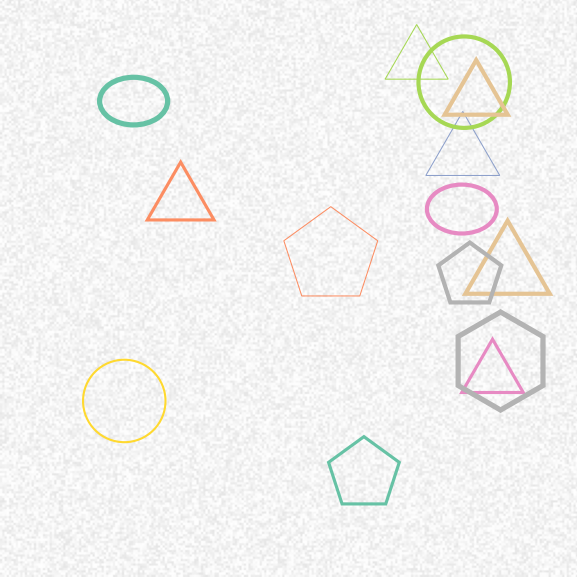[{"shape": "pentagon", "thickness": 1.5, "radius": 0.32, "center": [0.63, 0.179]}, {"shape": "oval", "thickness": 2.5, "radius": 0.29, "center": [0.231, 0.824]}, {"shape": "pentagon", "thickness": 0.5, "radius": 0.43, "center": [0.573, 0.556]}, {"shape": "triangle", "thickness": 1.5, "radius": 0.33, "center": [0.313, 0.652]}, {"shape": "triangle", "thickness": 0.5, "radius": 0.37, "center": [0.801, 0.732]}, {"shape": "triangle", "thickness": 1.5, "radius": 0.31, "center": [0.853, 0.35]}, {"shape": "oval", "thickness": 2, "radius": 0.3, "center": [0.8, 0.637]}, {"shape": "circle", "thickness": 2, "radius": 0.4, "center": [0.804, 0.857]}, {"shape": "triangle", "thickness": 0.5, "radius": 0.32, "center": [0.722, 0.894]}, {"shape": "circle", "thickness": 1, "radius": 0.36, "center": [0.215, 0.305]}, {"shape": "triangle", "thickness": 2, "radius": 0.42, "center": [0.879, 0.533]}, {"shape": "triangle", "thickness": 2, "radius": 0.32, "center": [0.825, 0.832]}, {"shape": "hexagon", "thickness": 2.5, "radius": 0.42, "center": [0.867, 0.374]}, {"shape": "pentagon", "thickness": 2, "radius": 0.29, "center": [0.814, 0.522]}]